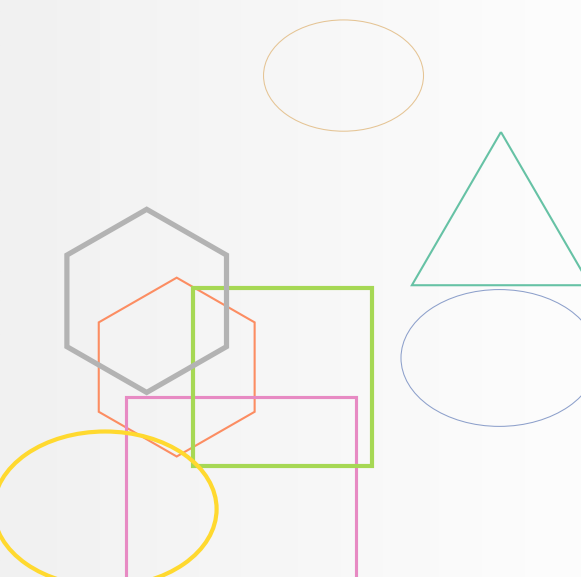[{"shape": "triangle", "thickness": 1, "radius": 0.88, "center": [0.862, 0.594]}, {"shape": "hexagon", "thickness": 1, "radius": 0.77, "center": [0.304, 0.363]}, {"shape": "oval", "thickness": 0.5, "radius": 0.85, "center": [0.859, 0.379]}, {"shape": "square", "thickness": 1.5, "radius": 0.99, "center": [0.415, 0.114]}, {"shape": "square", "thickness": 2, "radius": 0.77, "center": [0.486, 0.346]}, {"shape": "oval", "thickness": 2, "radius": 0.96, "center": [0.181, 0.118]}, {"shape": "oval", "thickness": 0.5, "radius": 0.69, "center": [0.591, 0.868]}, {"shape": "hexagon", "thickness": 2.5, "radius": 0.79, "center": [0.252, 0.478]}]